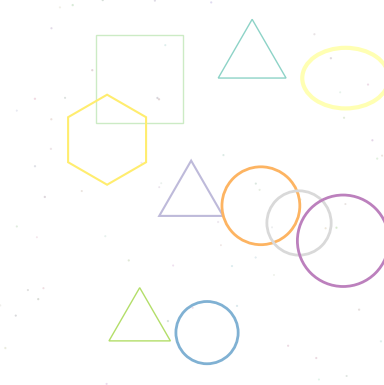[{"shape": "triangle", "thickness": 1, "radius": 0.51, "center": [0.655, 0.848]}, {"shape": "oval", "thickness": 3, "radius": 0.56, "center": [0.898, 0.797]}, {"shape": "triangle", "thickness": 1.5, "radius": 0.48, "center": [0.496, 0.487]}, {"shape": "circle", "thickness": 2, "radius": 0.4, "center": [0.538, 0.136]}, {"shape": "circle", "thickness": 2, "radius": 0.51, "center": [0.678, 0.466]}, {"shape": "triangle", "thickness": 1, "radius": 0.46, "center": [0.363, 0.161]}, {"shape": "circle", "thickness": 2, "radius": 0.42, "center": [0.777, 0.421]}, {"shape": "circle", "thickness": 2, "radius": 0.59, "center": [0.891, 0.375]}, {"shape": "square", "thickness": 1, "radius": 0.57, "center": [0.362, 0.794]}, {"shape": "hexagon", "thickness": 1.5, "radius": 0.58, "center": [0.278, 0.637]}]